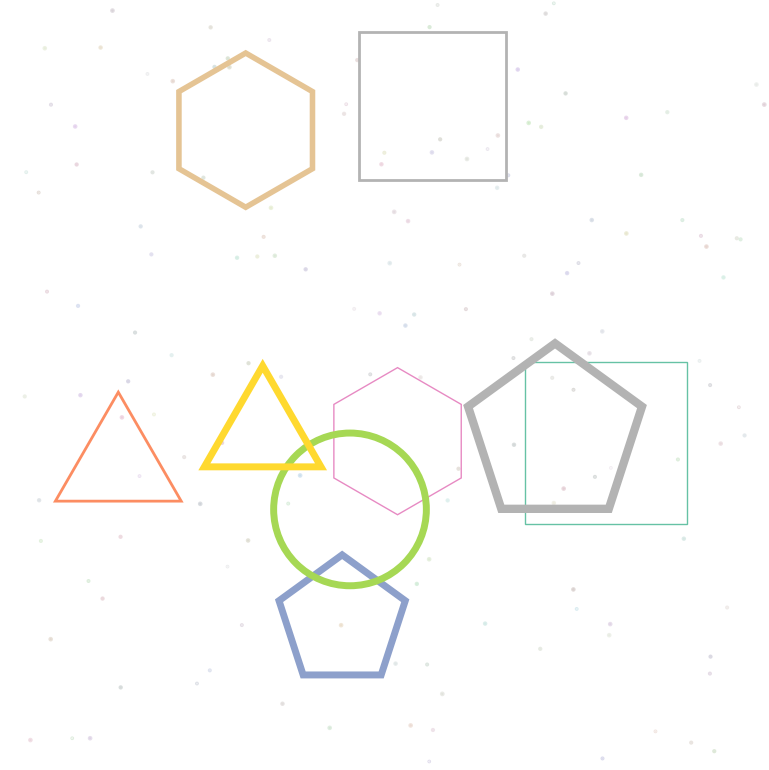[{"shape": "square", "thickness": 0.5, "radius": 0.53, "center": [0.787, 0.425]}, {"shape": "triangle", "thickness": 1, "radius": 0.47, "center": [0.154, 0.396]}, {"shape": "pentagon", "thickness": 2.5, "radius": 0.43, "center": [0.444, 0.193]}, {"shape": "hexagon", "thickness": 0.5, "radius": 0.48, "center": [0.516, 0.427]}, {"shape": "circle", "thickness": 2.5, "radius": 0.5, "center": [0.455, 0.338]}, {"shape": "triangle", "thickness": 2.5, "radius": 0.44, "center": [0.341, 0.437]}, {"shape": "hexagon", "thickness": 2, "radius": 0.5, "center": [0.319, 0.831]}, {"shape": "square", "thickness": 1, "radius": 0.48, "center": [0.562, 0.862]}, {"shape": "pentagon", "thickness": 3, "radius": 0.59, "center": [0.721, 0.435]}]